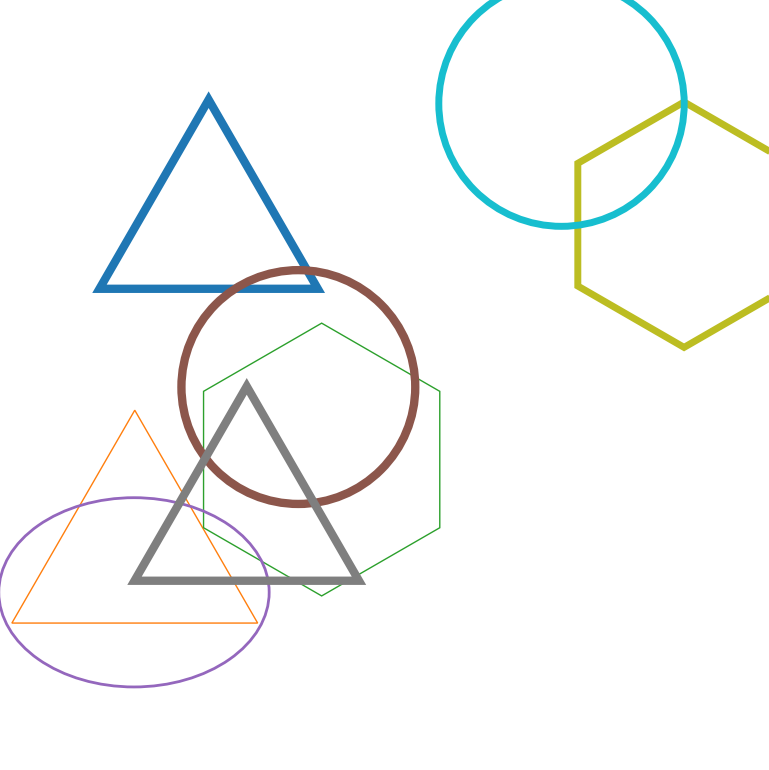[{"shape": "triangle", "thickness": 3, "radius": 0.82, "center": [0.271, 0.707]}, {"shape": "triangle", "thickness": 0.5, "radius": 0.92, "center": [0.175, 0.283]}, {"shape": "hexagon", "thickness": 0.5, "radius": 0.89, "center": [0.418, 0.403]}, {"shape": "oval", "thickness": 1, "radius": 0.88, "center": [0.174, 0.231]}, {"shape": "circle", "thickness": 3, "radius": 0.76, "center": [0.387, 0.497]}, {"shape": "triangle", "thickness": 3, "radius": 0.84, "center": [0.32, 0.33]}, {"shape": "hexagon", "thickness": 2.5, "radius": 0.8, "center": [0.888, 0.708]}, {"shape": "circle", "thickness": 2.5, "radius": 0.8, "center": [0.729, 0.865]}]